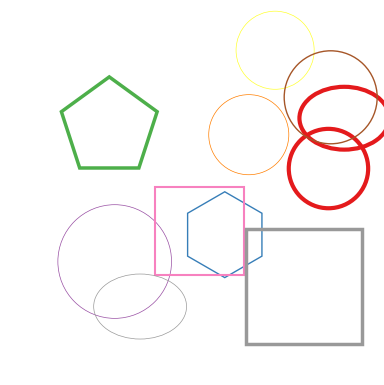[{"shape": "oval", "thickness": 3, "radius": 0.58, "center": [0.894, 0.693]}, {"shape": "circle", "thickness": 3, "radius": 0.52, "center": [0.853, 0.562]}, {"shape": "hexagon", "thickness": 1, "radius": 0.56, "center": [0.584, 0.39]}, {"shape": "pentagon", "thickness": 2.5, "radius": 0.65, "center": [0.284, 0.669]}, {"shape": "circle", "thickness": 0.5, "radius": 0.74, "center": [0.298, 0.321]}, {"shape": "circle", "thickness": 0.5, "radius": 0.52, "center": [0.646, 0.65]}, {"shape": "circle", "thickness": 0.5, "radius": 0.51, "center": [0.715, 0.87]}, {"shape": "circle", "thickness": 1, "radius": 0.6, "center": [0.859, 0.747]}, {"shape": "square", "thickness": 1.5, "radius": 0.57, "center": [0.518, 0.4]}, {"shape": "oval", "thickness": 0.5, "radius": 0.6, "center": [0.364, 0.204]}, {"shape": "square", "thickness": 2.5, "radius": 0.75, "center": [0.79, 0.257]}]